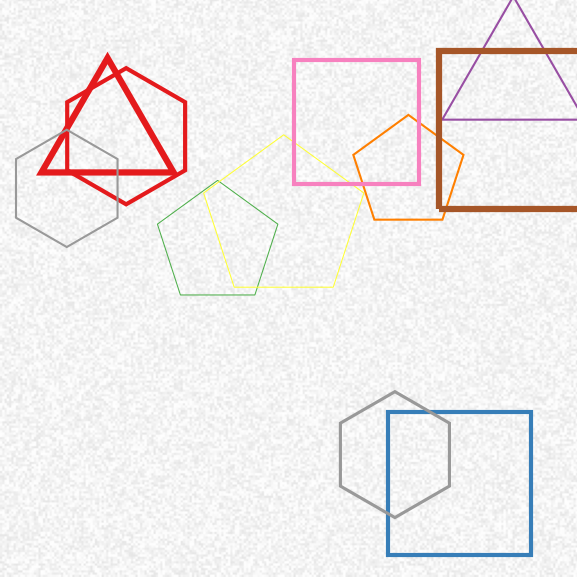[{"shape": "triangle", "thickness": 3, "radius": 0.66, "center": [0.186, 0.767]}, {"shape": "hexagon", "thickness": 2, "radius": 0.59, "center": [0.218, 0.763]}, {"shape": "square", "thickness": 2, "radius": 0.62, "center": [0.795, 0.162]}, {"shape": "pentagon", "thickness": 0.5, "radius": 0.55, "center": [0.377, 0.577]}, {"shape": "triangle", "thickness": 1, "radius": 0.71, "center": [0.889, 0.863]}, {"shape": "pentagon", "thickness": 1, "radius": 0.5, "center": [0.707, 0.7]}, {"shape": "pentagon", "thickness": 0.5, "radius": 0.73, "center": [0.491, 0.62]}, {"shape": "square", "thickness": 3, "radius": 0.68, "center": [0.897, 0.774]}, {"shape": "square", "thickness": 2, "radius": 0.54, "center": [0.617, 0.788]}, {"shape": "hexagon", "thickness": 1.5, "radius": 0.55, "center": [0.684, 0.212]}, {"shape": "hexagon", "thickness": 1, "radius": 0.51, "center": [0.116, 0.673]}]